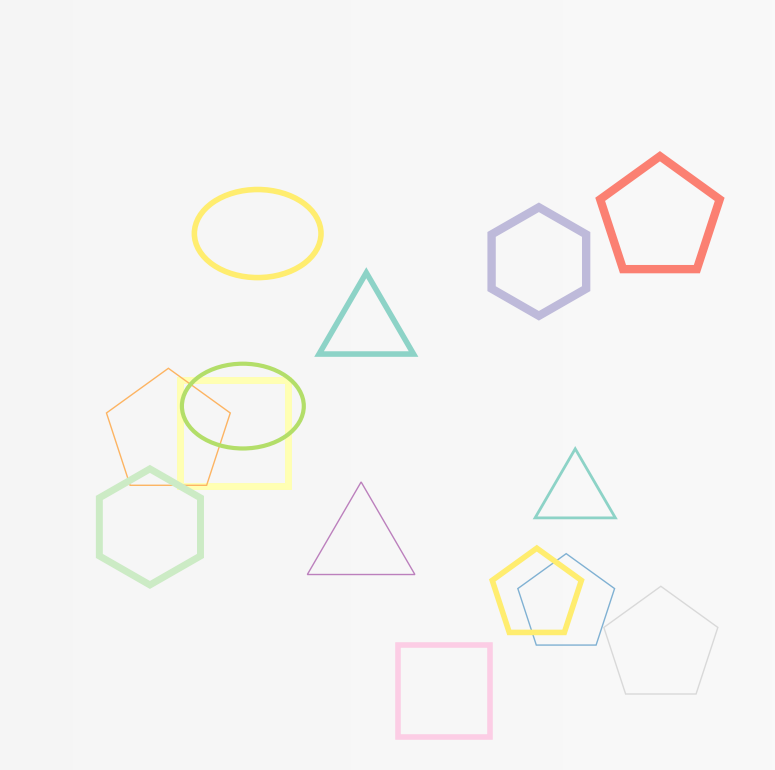[{"shape": "triangle", "thickness": 1, "radius": 0.3, "center": [0.742, 0.357]}, {"shape": "triangle", "thickness": 2, "radius": 0.35, "center": [0.473, 0.575]}, {"shape": "square", "thickness": 2.5, "radius": 0.35, "center": [0.302, 0.438]}, {"shape": "hexagon", "thickness": 3, "radius": 0.35, "center": [0.695, 0.66]}, {"shape": "pentagon", "thickness": 3, "radius": 0.41, "center": [0.852, 0.716]}, {"shape": "pentagon", "thickness": 0.5, "radius": 0.33, "center": [0.731, 0.215]}, {"shape": "pentagon", "thickness": 0.5, "radius": 0.42, "center": [0.217, 0.438]}, {"shape": "oval", "thickness": 1.5, "radius": 0.39, "center": [0.313, 0.473]}, {"shape": "square", "thickness": 2, "radius": 0.3, "center": [0.573, 0.102]}, {"shape": "pentagon", "thickness": 0.5, "radius": 0.39, "center": [0.853, 0.161]}, {"shape": "triangle", "thickness": 0.5, "radius": 0.4, "center": [0.466, 0.294]}, {"shape": "hexagon", "thickness": 2.5, "radius": 0.38, "center": [0.193, 0.316]}, {"shape": "pentagon", "thickness": 2, "radius": 0.3, "center": [0.693, 0.228]}, {"shape": "oval", "thickness": 2, "radius": 0.41, "center": [0.332, 0.697]}]